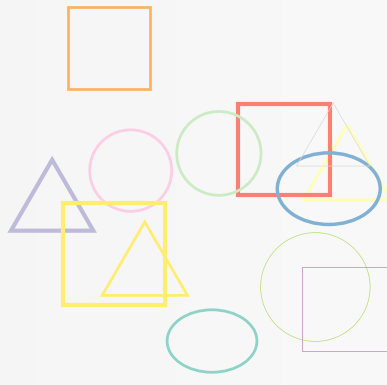[{"shape": "oval", "thickness": 2, "radius": 0.58, "center": [0.547, 0.114]}, {"shape": "triangle", "thickness": 2, "radius": 0.65, "center": [0.896, 0.546]}, {"shape": "triangle", "thickness": 3, "radius": 0.61, "center": [0.135, 0.462]}, {"shape": "square", "thickness": 3, "radius": 0.59, "center": [0.732, 0.613]}, {"shape": "oval", "thickness": 2.5, "radius": 0.66, "center": [0.848, 0.51]}, {"shape": "square", "thickness": 2, "radius": 0.53, "center": [0.282, 0.876]}, {"shape": "circle", "thickness": 0.5, "radius": 0.71, "center": [0.814, 0.254]}, {"shape": "circle", "thickness": 2, "radius": 0.53, "center": [0.337, 0.557]}, {"shape": "triangle", "thickness": 0.5, "radius": 0.55, "center": [0.86, 0.623]}, {"shape": "square", "thickness": 0.5, "radius": 0.55, "center": [0.888, 0.197]}, {"shape": "circle", "thickness": 2, "radius": 0.54, "center": [0.565, 0.602]}, {"shape": "square", "thickness": 3, "radius": 0.66, "center": [0.295, 0.34]}, {"shape": "triangle", "thickness": 2, "radius": 0.64, "center": [0.374, 0.296]}]